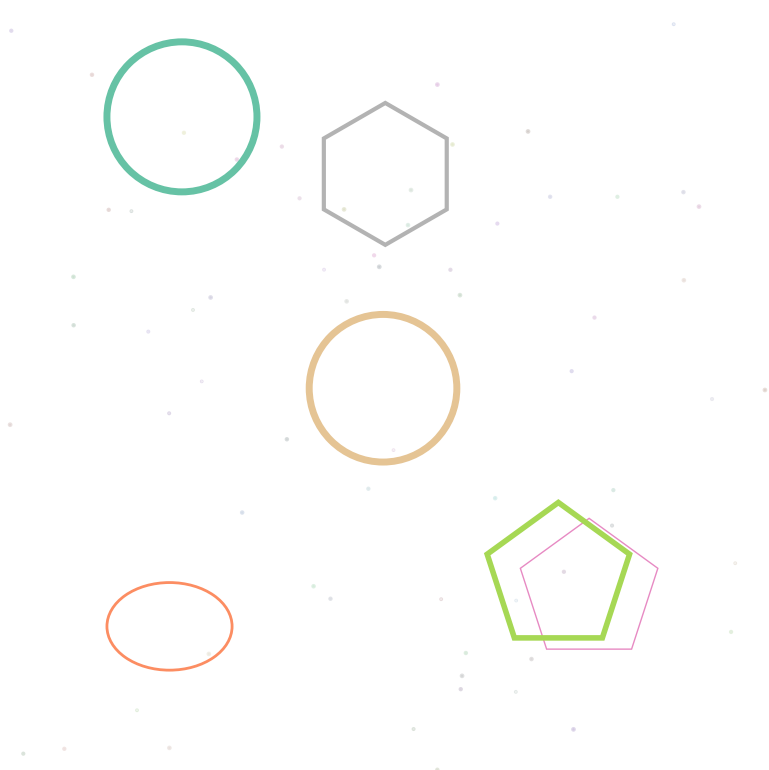[{"shape": "circle", "thickness": 2.5, "radius": 0.49, "center": [0.236, 0.848]}, {"shape": "oval", "thickness": 1, "radius": 0.41, "center": [0.22, 0.187]}, {"shape": "pentagon", "thickness": 0.5, "radius": 0.47, "center": [0.765, 0.233]}, {"shape": "pentagon", "thickness": 2, "radius": 0.49, "center": [0.725, 0.25]}, {"shape": "circle", "thickness": 2.5, "radius": 0.48, "center": [0.497, 0.496]}, {"shape": "hexagon", "thickness": 1.5, "radius": 0.46, "center": [0.5, 0.774]}]